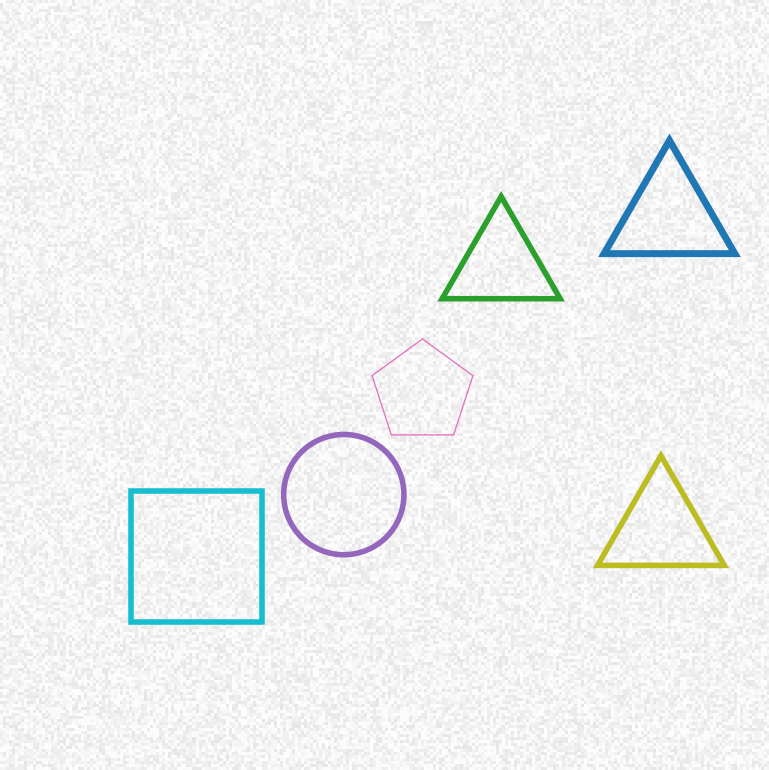[{"shape": "triangle", "thickness": 2.5, "radius": 0.49, "center": [0.869, 0.72]}, {"shape": "triangle", "thickness": 2, "radius": 0.44, "center": [0.651, 0.656]}, {"shape": "circle", "thickness": 2, "radius": 0.39, "center": [0.446, 0.358]}, {"shape": "pentagon", "thickness": 0.5, "radius": 0.34, "center": [0.549, 0.491]}, {"shape": "triangle", "thickness": 2, "radius": 0.48, "center": [0.858, 0.313]}, {"shape": "square", "thickness": 2, "radius": 0.43, "center": [0.255, 0.277]}]